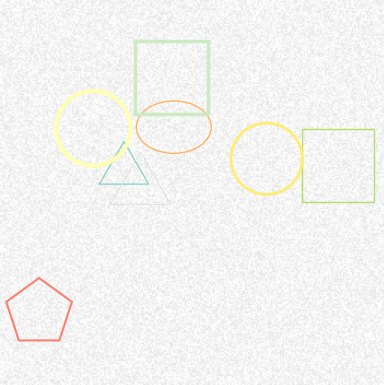[{"shape": "triangle", "thickness": 1, "radius": 0.37, "center": [0.322, 0.559]}, {"shape": "circle", "thickness": 3, "radius": 0.48, "center": [0.242, 0.667]}, {"shape": "pentagon", "thickness": 1.5, "radius": 0.45, "center": [0.102, 0.188]}, {"shape": "oval", "thickness": 1, "radius": 0.49, "center": [0.451, 0.67]}, {"shape": "square", "thickness": 1, "radius": 0.47, "center": [0.879, 0.571]}, {"shape": "triangle", "thickness": 0.5, "radius": 0.45, "center": [0.365, 0.515]}, {"shape": "square", "thickness": 2.5, "radius": 0.47, "center": [0.445, 0.799]}, {"shape": "circle", "thickness": 2, "radius": 0.46, "center": [0.693, 0.588]}]